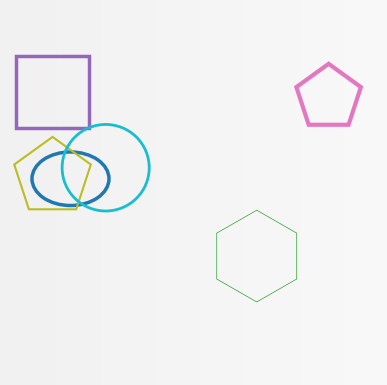[{"shape": "oval", "thickness": 2.5, "radius": 0.5, "center": [0.182, 0.536]}, {"shape": "hexagon", "thickness": 0.5, "radius": 0.6, "center": [0.663, 0.335]}, {"shape": "square", "thickness": 2.5, "radius": 0.47, "center": [0.136, 0.761]}, {"shape": "pentagon", "thickness": 3, "radius": 0.44, "center": [0.848, 0.747]}, {"shape": "pentagon", "thickness": 1.5, "radius": 0.52, "center": [0.136, 0.54]}, {"shape": "circle", "thickness": 2, "radius": 0.56, "center": [0.273, 0.564]}]